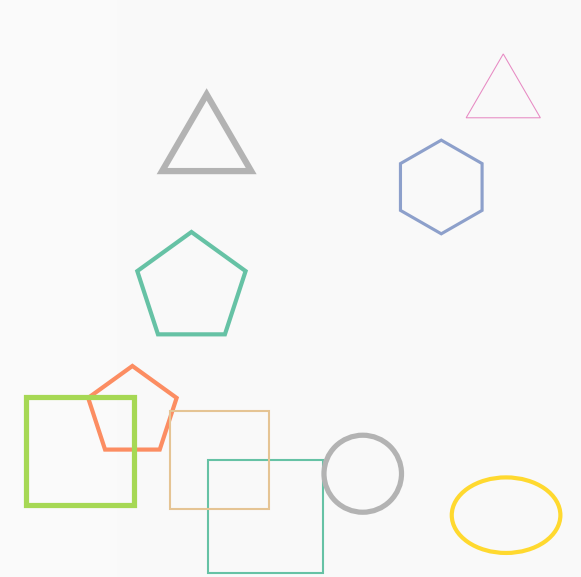[{"shape": "pentagon", "thickness": 2, "radius": 0.49, "center": [0.329, 0.499]}, {"shape": "square", "thickness": 1, "radius": 0.49, "center": [0.457, 0.104]}, {"shape": "pentagon", "thickness": 2, "radius": 0.4, "center": [0.228, 0.285]}, {"shape": "hexagon", "thickness": 1.5, "radius": 0.41, "center": [0.759, 0.675]}, {"shape": "triangle", "thickness": 0.5, "radius": 0.37, "center": [0.866, 0.832]}, {"shape": "square", "thickness": 2.5, "radius": 0.47, "center": [0.137, 0.218]}, {"shape": "oval", "thickness": 2, "radius": 0.47, "center": [0.871, 0.107]}, {"shape": "square", "thickness": 1, "radius": 0.42, "center": [0.378, 0.203]}, {"shape": "triangle", "thickness": 3, "radius": 0.44, "center": [0.356, 0.747]}, {"shape": "circle", "thickness": 2.5, "radius": 0.33, "center": [0.624, 0.179]}]